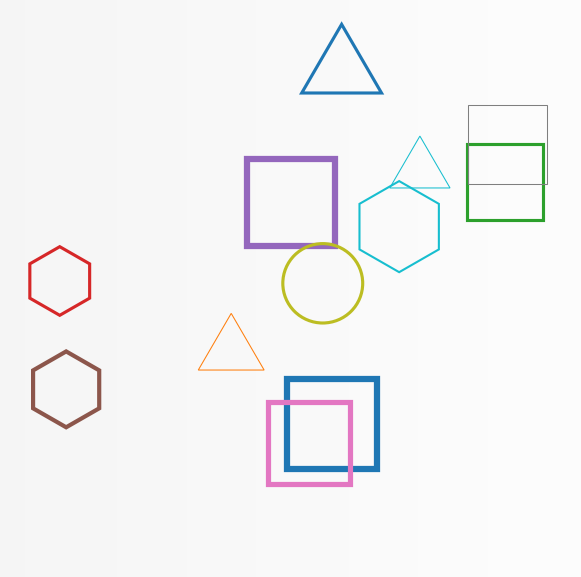[{"shape": "square", "thickness": 3, "radius": 0.39, "center": [0.571, 0.266]}, {"shape": "triangle", "thickness": 1.5, "radius": 0.4, "center": [0.588, 0.878]}, {"shape": "triangle", "thickness": 0.5, "radius": 0.33, "center": [0.398, 0.391]}, {"shape": "square", "thickness": 1.5, "radius": 0.33, "center": [0.869, 0.684]}, {"shape": "hexagon", "thickness": 1.5, "radius": 0.3, "center": [0.103, 0.513]}, {"shape": "square", "thickness": 3, "radius": 0.38, "center": [0.5, 0.648]}, {"shape": "hexagon", "thickness": 2, "radius": 0.33, "center": [0.114, 0.325]}, {"shape": "square", "thickness": 2.5, "radius": 0.35, "center": [0.532, 0.232]}, {"shape": "square", "thickness": 0.5, "radius": 0.34, "center": [0.873, 0.749]}, {"shape": "circle", "thickness": 1.5, "radius": 0.34, "center": [0.555, 0.509]}, {"shape": "hexagon", "thickness": 1, "radius": 0.39, "center": [0.687, 0.607]}, {"shape": "triangle", "thickness": 0.5, "radius": 0.3, "center": [0.722, 0.704]}]